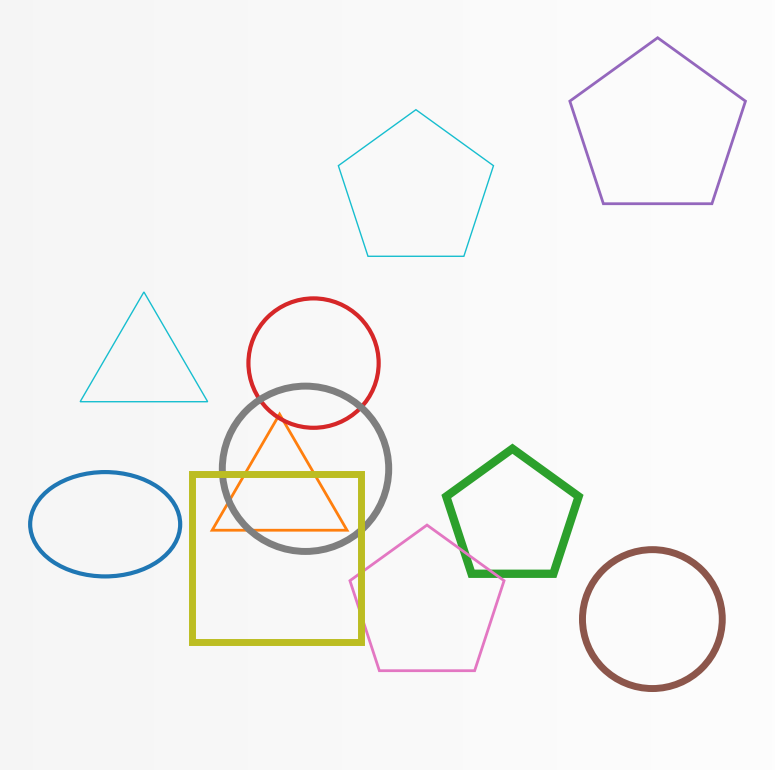[{"shape": "oval", "thickness": 1.5, "radius": 0.48, "center": [0.136, 0.319]}, {"shape": "triangle", "thickness": 1, "radius": 0.5, "center": [0.361, 0.362]}, {"shape": "pentagon", "thickness": 3, "radius": 0.45, "center": [0.661, 0.327]}, {"shape": "circle", "thickness": 1.5, "radius": 0.42, "center": [0.405, 0.528]}, {"shape": "pentagon", "thickness": 1, "radius": 0.6, "center": [0.849, 0.832]}, {"shape": "circle", "thickness": 2.5, "radius": 0.45, "center": [0.842, 0.196]}, {"shape": "pentagon", "thickness": 1, "radius": 0.52, "center": [0.551, 0.214]}, {"shape": "circle", "thickness": 2.5, "radius": 0.54, "center": [0.394, 0.391]}, {"shape": "square", "thickness": 2.5, "radius": 0.55, "center": [0.357, 0.275]}, {"shape": "pentagon", "thickness": 0.5, "radius": 0.53, "center": [0.537, 0.752]}, {"shape": "triangle", "thickness": 0.5, "radius": 0.48, "center": [0.186, 0.526]}]